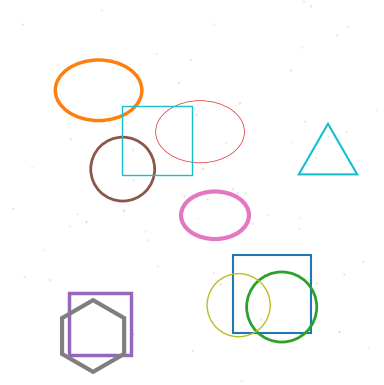[{"shape": "square", "thickness": 1.5, "radius": 0.5, "center": [0.707, 0.236]}, {"shape": "oval", "thickness": 2.5, "radius": 0.56, "center": [0.256, 0.765]}, {"shape": "circle", "thickness": 2, "radius": 0.46, "center": [0.732, 0.203]}, {"shape": "oval", "thickness": 0.5, "radius": 0.58, "center": [0.52, 0.658]}, {"shape": "square", "thickness": 2.5, "radius": 0.4, "center": [0.261, 0.159]}, {"shape": "circle", "thickness": 2, "radius": 0.41, "center": [0.319, 0.561]}, {"shape": "oval", "thickness": 3, "radius": 0.44, "center": [0.558, 0.441]}, {"shape": "hexagon", "thickness": 3, "radius": 0.47, "center": [0.242, 0.127]}, {"shape": "circle", "thickness": 1, "radius": 0.41, "center": [0.62, 0.207]}, {"shape": "triangle", "thickness": 1.5, "radius": 0.44, "center": [0.852, 0.591]}, {"shape": "square", "thickness": 1, "radius": 0.45, "center": [0.408, 0.635]}]